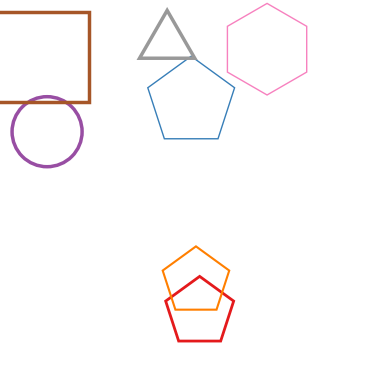[{"shape": "pentagon", "thickness": 2, "radius": 0.46, "center": [0.519, 0.189]}, {"shape": "pentagon", "thickness": 1, "radius": 0.59, "center": [0.497, 0.735]}, {"shape": "circle", "thickness": 2.5, "radius": 0.45, "center": [0.122, 0.658]}, {"shape": "pentagon", "thickness": 1.5, "radius": 0.45, "center": [0.509, 0.269]}, {"shape": "square", "thickness": 2.5, "radius": 0.59, "center": [0.113, 0.852]}, {"shape": "hexagon", "thickness": 1, "radius": 0.59, "center": [0.694, 0.872]}, {"shape": "triangle", "thickness": 2.5, "radius": 0.41, "center": [0.434, 0.89]}]